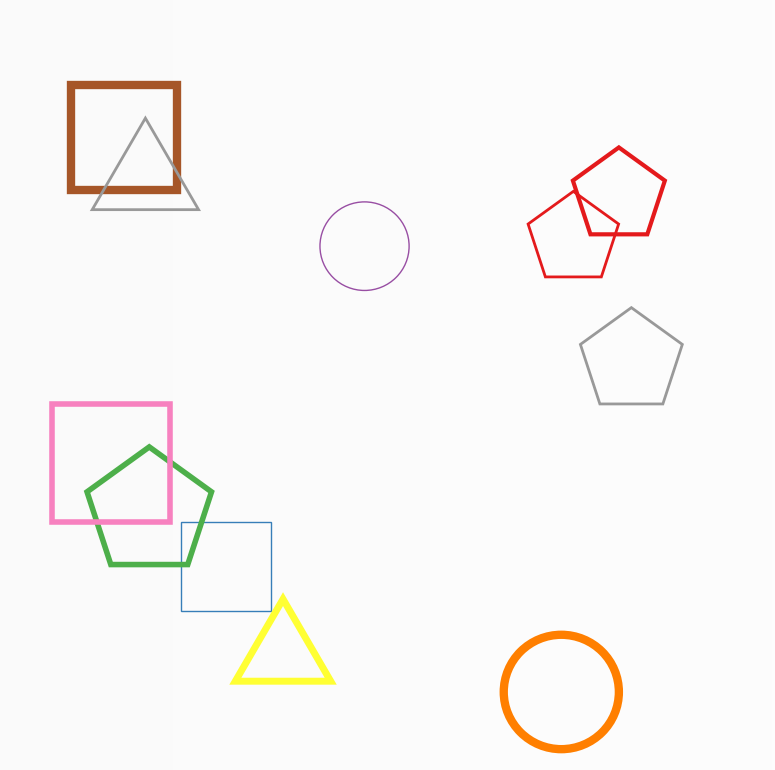[{"shape": "pentagon", "thickness": 1, "radius": 0.31, "center": [0.74, 0.69]}, {"shape": "pentagon", "thickness": 1.5, "radius": 0.31, "center": [0.799, 0.746]}, {"shape": "square", "thickness": 0.5, "radius": 0.29, "center": [0.291, 0.264]}, {"shape": "pentagon", "thickness": 2, "radius": 0.42, "center": [0.193, 0.335]}, {"shape": "circle", "thickness": 0.5, "radius": 0.29, "center": [0.47, 0.68]}, {"shape": "circle", "thickness": 3, "radius": 0.37, "center": [0.724, 0.101]}, {"shape": "triangle", "thickness": 2.5, "radius": 0.36, "center": [0.365, 0.151]}, {"shape": "square", "thickness": 3, "radius": 0.34, "center": [0.16, 0.822]}, {"shape": "square", "thickness": 2, "radius": 0.38, "center": [0.143, 0.398]}, {"shape": "pentagon", "thickness": 1, "radius": 0.35, "center": [0.815, 0.531]}, {"shape": "triangle", "thickness": 1, "radius": 0.4, "center": [0.188, 0.767]}]